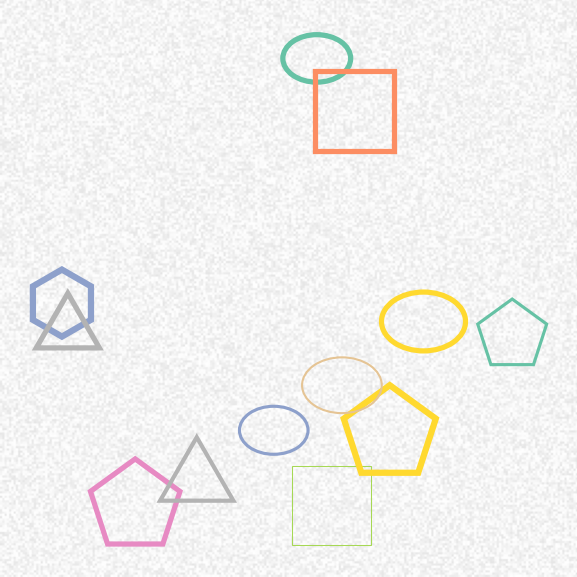[{"shape": "oval", "thickness": 2.5, "radius": 0.29, "center": [0.548, 0.898]}, {"shape": "pentagon", "thickness": 1.5, "radius": 0.31, "center": [0.887, 0.419]}, {"shape": "square", "thickness": 2.5, "radius": 0.34, "center": [0.613, 0.807]}, {"shape": "hexagon", "thickness": 3, "radius": 0.29, "center": [0.107, 0.474]}, {"shape": "oval", "thickness": 1.5, "radius": 0.3, "center": [0.474, 0.254]}, {"shape": "pentagon", "thickness": 2.5, "radius": 0.41, "center": [0.234, 0.123]}, {"shape": "square", "thickness": 0.5, "radius": 0.34, "center": [0.574, 0.124]}, {"shape": "oval", "thickness": 2.5, "radius": 0.36, "center": [0.733, 0.442]}, {"shape": "pentagon", "thickness": 3, "radius": 0.42, "center": [0.675, 0.248]}, {"shape": "oval", "thickness": 1, "radius": 0.35, "center": [0.592, 0.332]}, {"shape": "triangle", "thickness": 2, "radius": 0.37, "center": [0.341, 0.169]}, {"shape": "triangle", "thickness": 2.5, "radius": 0.32, "center": [0.117, 0.428]}]